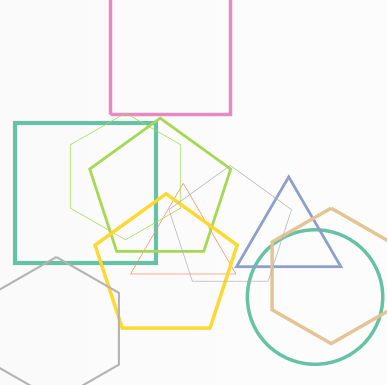[{"shape": "square", "thickness": 3, "radius": 0.91, "center": [0.221, 0.5]}, {"shape": "circle", "thickness": 2.5, "radius": 0.87, "center": [0.813, 0.228]}, {"shape": "triangle", "thickness": 0.5, "radius": 0.79, "center": [0.473, 0.367]}, {"shape": "triangle", "thickness": 2, "radius": 0.78, "center": [0.745, 0.385]}, {"shape": "square", "thickness": 2.5, "radius": 0.77, "center": [0.439, 0.86]}, {"shape": "pentagon", "thickness": 2, "radius": 0.96, "center": [0.413, 0.502]}, {"shape": "hexagon", "thickness": 0.5, "radius": 0.82, "center": [0.324, 0.542]}, {"shape": "pentagon", "thickness": 2.5, "radius": 0.96, "center": [0.429, 0.304]}, {"shape": "hexagon", "thickness": 2.5, "radius": 0.88, "center": [0.855, 0.283]}, {"shape": "hexagon", "thickness": 1.5, "radius": 0.93, "center": [0.145, 0.146]}, {"shape": "pentagon", "thickness": 0.5, "radius": 0.83, "center": [0.594, 0.404]}]